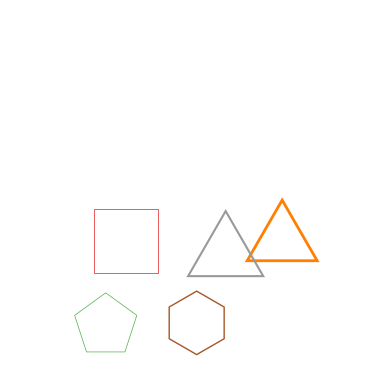[{"shape": "square", "thickness": 0.5, "radius": 0.41, "center": [0.327, 0.374]}, {"shape": "pentagon", "thickness": 0.5, "radius": 0.42, "center": [0.275, 0.155]}, {"shape": "triangle", "thickness": 2, "radius": 0.52, "center": [0.733, 0.375]}, {"shape": "hexagon", "thickness": 1, "radius": 0.41, "center": [0.511, 0.161]}, {"shape": "triangle", "thickness": 1.5, "radius": 0.56, "center": [0.586, 0.339]}]